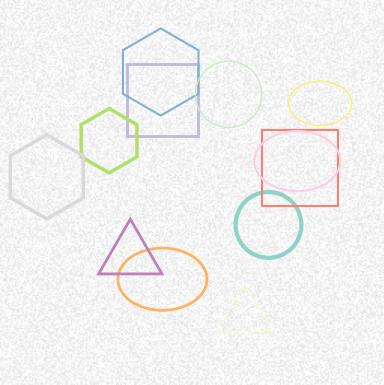[{"shape": "circle", "thickness": 3, "radius": 0.43, "center": [0.697, 0.416]}, {"shape": "triangle", "thickness": 0.5, "radius": 0.41, "center": [0.636, 0.179]}, {"shape": "square", "thickness": 2, "radius": 0.47, "center": [0.422, 0.741]}, {"shape": "square", "thickness": 1.5, "radius": 0.5, "center": [0.78, 0.563]}, {"shape": "hexagon", "thickness": 1.5, "radius": 0.57, "center": [0.417, 0.813]}, {"shape": "oval", "thickness": 2, "radius": 0.58, "center": [0.422, 0.275]}, {"shape": "hexagon", "thickness": 2.5, "radius": 0.42, "center": [0.283, 0.635]}, {"shape": "oval", "thickness": 1.5, "radius": 0.56, "center": [0.772, 0.582]}, {"shape": "hexagon", "thickness": 2.5, "radius": 0.55, "center": [0.122, 0.541]}, {"shape": "triangle", "thickness": 2, "radius": 0.47, "center": [0.338, 0.336]}, {"shape": "circle", "thickness": 1, "radius": 0.43, "center": [0.594, 0.755]}, {"shape": "oval", "thickness": 1, "radius": 0.41, "center": [0.831, 0.732]}]